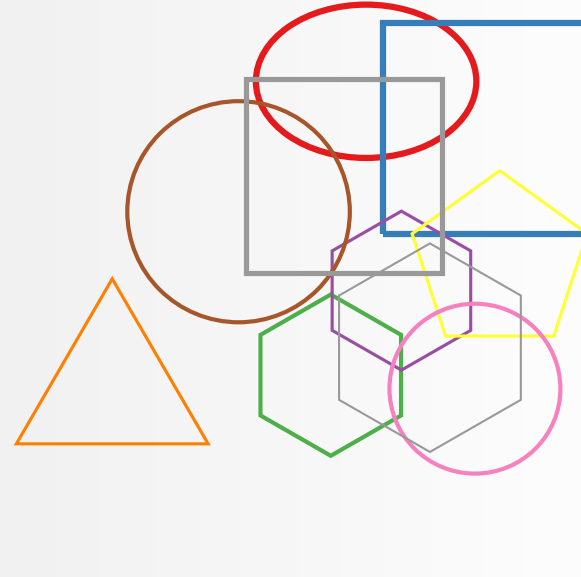[{"shape": "oval", "thickness": 3, "radius": 0.95, "center": [0.63, 0.858]}, {"shape": "square", "thickness": 3, "radius": 0.92, "center": [0.843, 0.777]}, {"shape": "hexagon", "thickness": 2, "radius": 0.7, "center": [0.569, 0.35]}, {"shape": "hexagon", "thickness": 1.5, "radius": 0.69, "center": [0.691, 0.496]}, {"shape": "triangle", "thickness": 1.5, "radius": 0.95, "center": [0.193, 0.326]}, {"shape": "pentagon", "thickness": 1.5, "radius": 0.79, "center": [0.86, 0.545]}, {"shape": "circle", "thickness": 2, "radius": 0.96, "center": [0.41, 0.632]}, {"shape": "circle", "thickness": 2, "radius": 0.74, "center": [0.817, 0.326]}, {"shape": "square", "thickness": 2.5, "radius": 0.84, "center": [0.591, 0.694]}, {"shape": "hexagon", "thickness": 1, "radius": 0.9, "center": [0.74, 0.397]}]